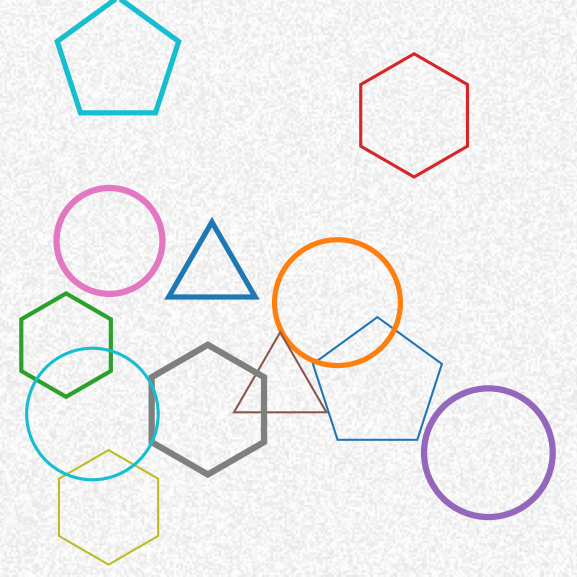[{"shape": "pentagon", "thickness": 1, "radius": 0.59, "center": [0.654, 0.333]}, {"shape": "triangle", "thickness": 2.5, "radius": 0.43, "center": [0.367, 0.528]}, {"shape": "circle", "thickness": 2.5, "radius": 0.54, "center": [0.584, 0.475]}, {"shape": "hexagon", "thickness": 2, "radius": 0.45, "center": [0.114, 0.402]}, {"shape": "hexagon", "thickness": 1.5, "radius": 0.53, "center": [0.717, 0.799]}, {"shape": "circle", "thickness": 3, "radius": 0.56, "center": [0.846, 0.215]}, {"shape": "triangle", "thickness": 1, "radius": 0.46, "center": [0.485, 0.331]}, {"shape": "circle", "thickness": 3, "radius": 0.46, "center": [0.19, 0.582]}, {"shape": "hexagon", "thickness": 3, "radius": 0.56, "center": [0.36, 0.29]}, {"shape": "hexagon", "thickness": 1, "radius": 0.5, "center": [0.188, 0.121]}, {"shape": "pentagon", "thickness": 2.5, "radius": 0.55, "center": [0.204, 0.893]}, {"shape": "circle", "thickness": 1.5, "radius": 0.57, "center": [0.16, 0.282]}]